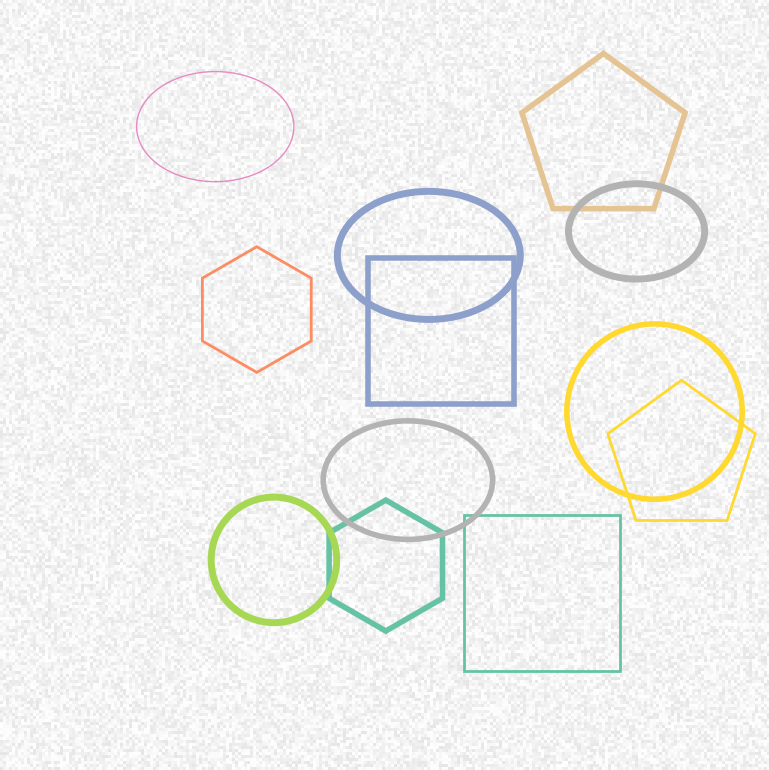[{"shape": "hexagon", "thickness": 2, "radius": 0.43, "center": [0.501, 0.266]}, {"shape": "square", "thickness": 1, "radius": 0.51, "center": [0.704, 0.23]}, {"shape": "hexagon", "thickness": 1, "radius": 0.41, "center": [0.334, 0.598]}, {"shape": "oval", "thickness": 2.5, "radius": 0.59, "center": [0.557, 0.668]}, {"shape": "square", "thickness": 2, "radius": 0.47, "center": [0.573, 0.57]}, {"shape": "oval", "thickness": 0.5, "radius": 0.51, "center": [0.28, 0.836]}, {"shape": "circle", "thickness": 2.5, "radius": 0.41, "center": [0.356, 0.273]}, {"shape": "pentagon", "thickness": 1, "radius": 0.5, "center": [0.885, 0.406]}, {"shape": "circle", "thickness": 2, "radius": 0.57, "center": [0.85, 0.465]}, {"shape": "pentagon", "thickness": 2, "radius": 0.56, "center": [0.784, 0.819]}, {"shape": "oval", "thickness": 2, "radius": 0.55, "center": [0.53, 0.376]}, {"shape": "oval", "thickness": 2.5, "radius": 0.44, "center": [0.827, 0.699]}]